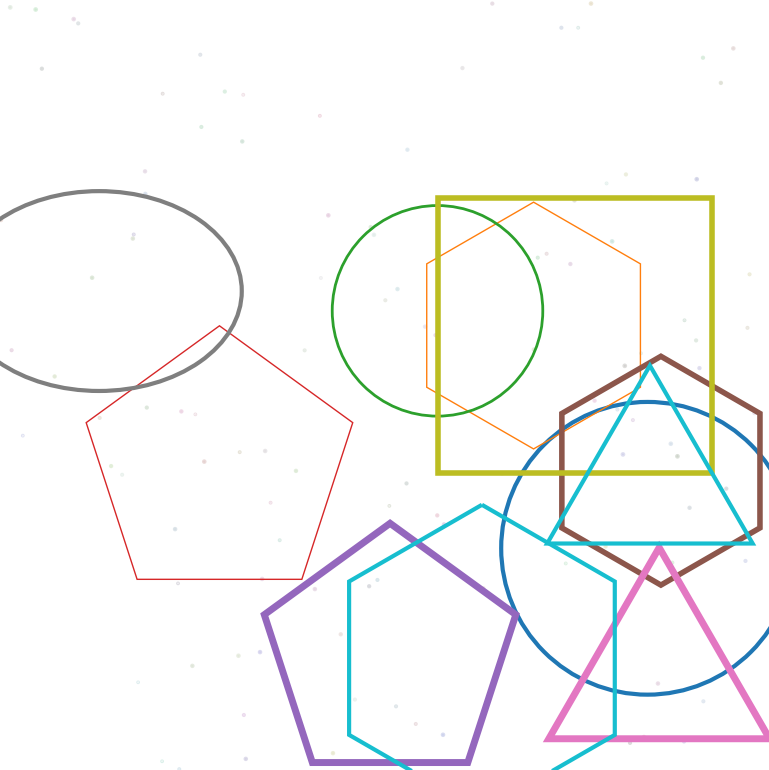[{"shape": "circle", "thickness": 1.5, "radius": 0.95, "center": [0.841, 0.288]}, {"shape": "hexagon", "thickness": 0.5, "radius": 0.8, "center": [0.693, 0.577]}, {"shape": "circle", "thickness": 1, "radius": 0.68, "center": [0.568, 0.596]}, {"shape": "pentagon", "thickness": 0.5, "radius": 0.91, "center": [0.285, 0.395]}, {"shape": "pentagon", "thickness": 2.5, "radius": 0.86, "center": [0.507, 0.149]}, {"shape": "hexagon", "thickness": 2, "radius": 0.74, "center": [0.858, 0.389]}, {"shape": "triangle", "thickness": 2.5, "radius": 0.83, "center": [0.856, 0.123]}, {"shape": "oval", "thickness": 1.5, "radius": 0.93, "center": [0.129, 0.622]}, {"shape": "square", "thickness": 2, "radius": 0.89, "center": [0.747, 0.565]}, {"shape": "hexagon", "thickness": 1.5, "radius": 1.0, "center": [0.626, 0.145]}, {"shape": "triangle", "thickness": 1.5, "radius": 0.77, "center": [0.844, 0.371]}]